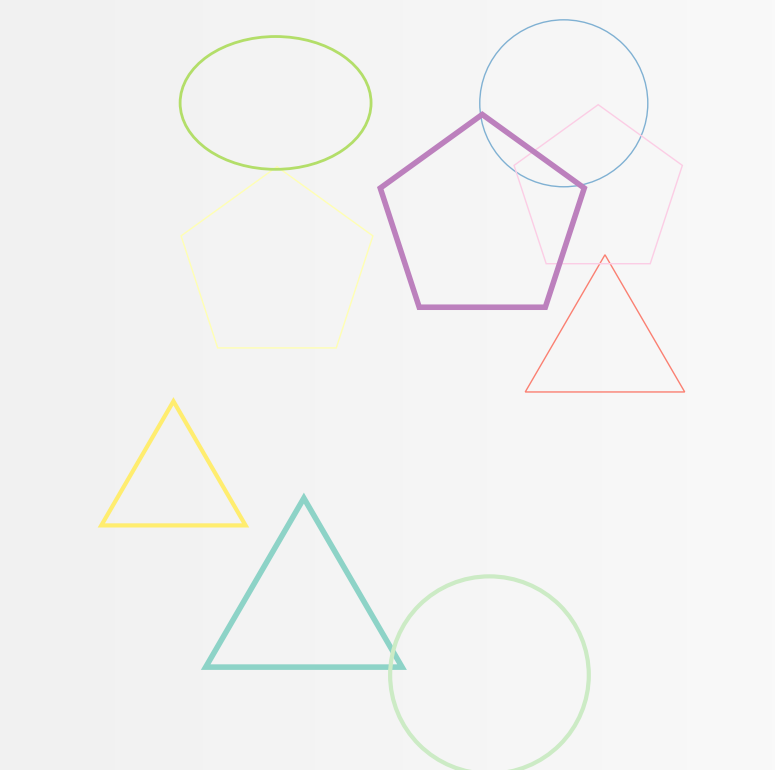[{"shape": "triangle", "thickness": 2, "radius": 0.73, "center": [0.392, 0.207]}, {"shape": "pentagon", "thickness": 0.5, "radius": 0.65, "center": [0.357, 0.653]}, {"shape": "triangle", "thickness": 0.5, "radius": 0.59, "center": [0.781, 0.55]}, {"shape": "circle", "thickness": 0.5, "radius": 0.54, "center": [0.727, 0.866]}, {"shape": "oval", "thickness": 1, "radius": 0.62, "center": [0.356, 0.866]}, {"shape": "pentagon", "thickness": 0.5, "radius": 0.57, "center": [0.772, 0.75]}, {"shape": "pentagon", "thickness": 2, "radius": 0.69, "center": [0.622, 0.713]}, {"shape": "circle", "thickness": 1.5, "radius": 0.64, "center": [0.632, 0.123]}, {"shape": "triangle", "thickness": 1.5, "radius": 0.54, "center": [0.224, 0.371]}]